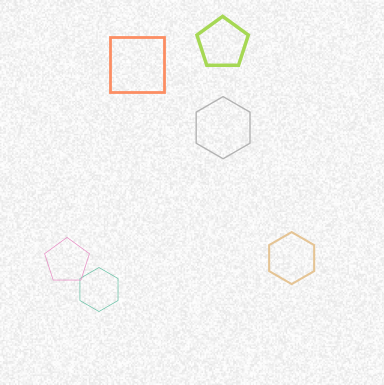[{"shape": "hexagon", "thickness": 0.5, "radius": 0.29, "center": [0.257, 0.248]}, {"shape": "square", "thickness": 2, "radius": 0.35, "center": [0.356, 0.833]}, {"shape": "pentagon", "thickness": 0.5, "radius": 0.31, "center": [0.174, 0.322]}, {"shape": "pentagon", "thickness": 2.5, "radius": 0.35, "center": [0.578, 0.887]}, {"shape": "hexagon", "thickness": 1.5, "radius": 0.34, "center": [0.758, 0.33]}, {"shape": "hexagon", "thickness": 1, "radius": 0.4, "center": [0.579, 0.668]}]